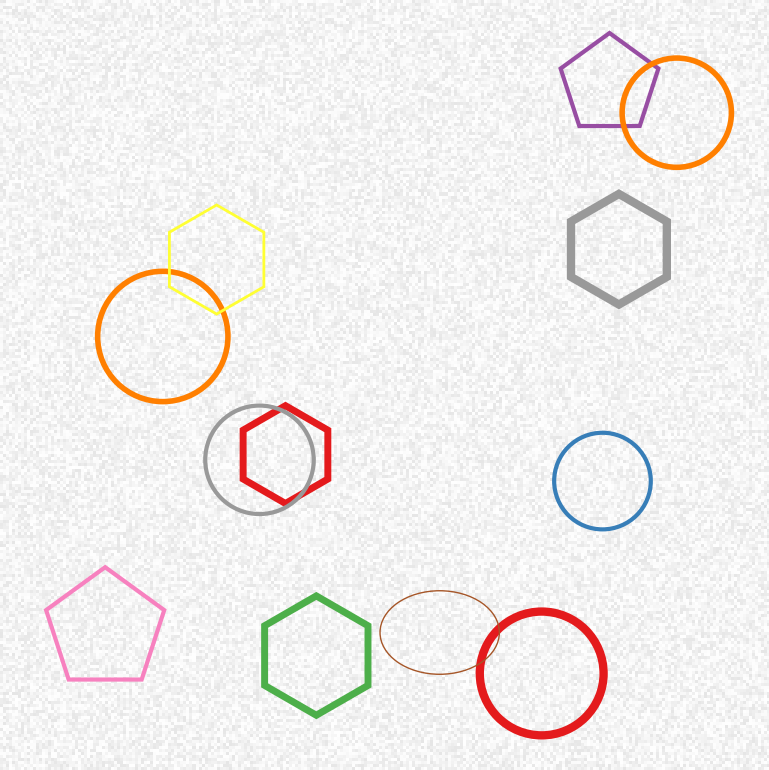[{"shape": "circle", "thickness": 3, "radius": 0.4, "center": [0.703, 0.125]}, {"shape": "hexagon", "thickness": 2.5, "radius": 0.32, "center": [0.371, 0.41]}, {"shape": "circle", "thickness": 1.5, "radius": 0.31, "center": [0.782, 0.375]}, {"shape": "hexagon", "thickness": 2.5, "radius": 0.39, "center": [0.411, 0.149]}, {"shape": "pentagon", "thickness": 1.5, "radius": 0.33, "center": [0.792, 0.89]}, {"shape": "circle", "thickness": 2, "radius": 0.42, "center": [0.211, 0.563]}, {"shape": "circle", "thickness": 2, "radius": 0.35, "center": [0.879, 0.854]}, {"shape": "hexagon", "thickness": 1, "radius": 0.35, "center": [0.281, 0.663]}, {"shape": "oval", "thickness": 0.5, "radius": 0.39, "center": [0.571, 0.179]}, {"shape": "pentagon", "thickness": 1.5, "radius": 0.4, "center": [0.137, 0.183]}, {"shape": "circle", "thickness": 1.5, "radius": 0.35, "center": [0.337, 0.403]}, {"shape": "hexagon", "thickness": 3, "radius": 0.36, "center": [0.804, 0.676]}]